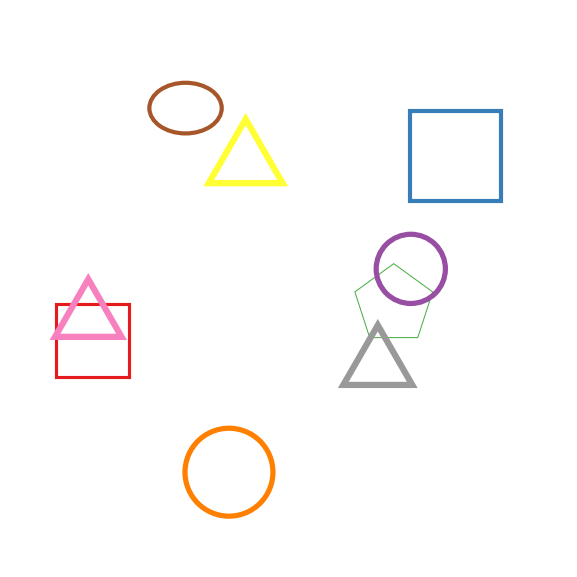[{"shape": "square", "thickness": 1.5, "radius": 0.32, "center": [0.16, 0.409]}, {"shape": "square", "thickness": 2, "radius": 0.39, "center": [0.789, 0.729]}, {"shape": "pentagon", "thickness": 0.5, "radius": 0.35, "center": [0.682, 0.472]}, {"shape": "circle", "thickness": 2.5, "radius": 0.3, "center": [0.711, 0.534]}, {"shape": "circle", "thickness": 2.5, "radius": 0.38, "center": [0.396, 0.181]}, {"shape": "triangle", "thickness": 3, "radius": 0.37, "center": [0.425, 0.719]}, {"shape": "oval", "thickness": 2, "radius": 0.31, "center": [0.321, 0.812]}, {"shape": "triangle", "thickness": 3, "radius": 0.33, "center": [0.153, 0.449]}, {"shape": "triangle", "thickness": 3, "radius": 0.34, "center": [0.654, 0.367]}]